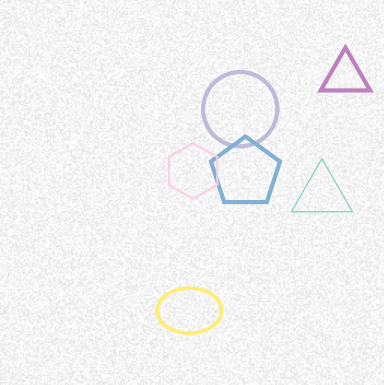[{"shape": "triangle", "thickness": 1, "radius": 0.46, "center": [0.836, 0.496]}, {"shape": "circle", "thickness": 3, "radius": 0.48, "center": [0.624, 0.716]}, {"shape": "pentagon", "thickness": 3, "radius": 0.47, "center": [0.638, 0.551]}, {"shape": "hexagon", "thickness": 1.5, "radius": 0.36, "center": [0.502, 0.556]}, {"shape": "triangle", "thickness": 3, "radius": 0.37, "center": [0.897, 0.802]}, {"shape": "oval", "thickness": 2.5, "radius": 0.42, "center": [0.492, 0.193]}]